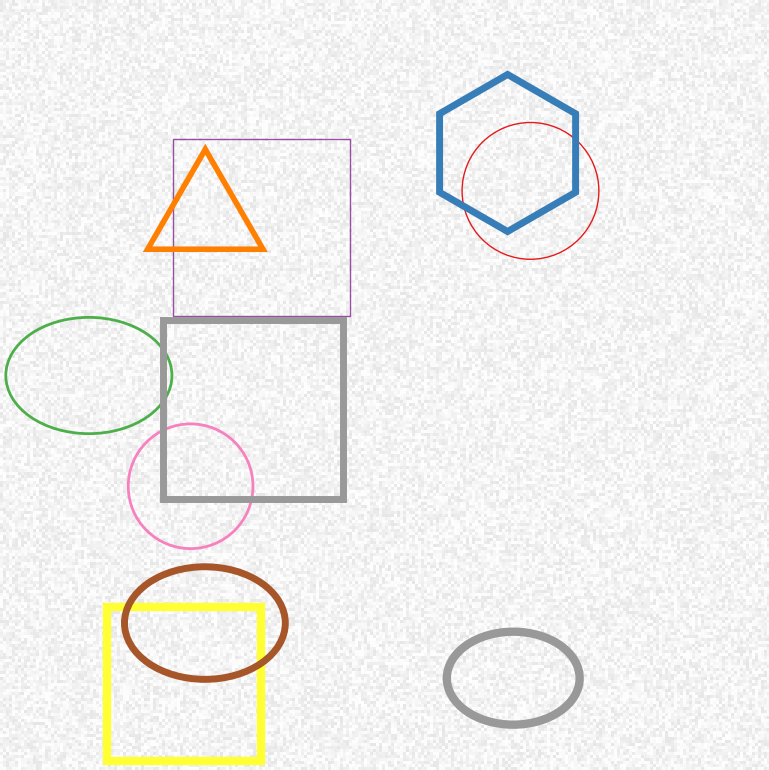[{"shape": "circle", "thickness": 0.5, "radius": 0.44, "center": [0.689, 0.752]}, {"shape": "hexagon", "thickness": 2.5, "radius": 0.51, "center": [0.659, 0.801]}, {"shape": "oval", "thickness": 1, "radius": 0.54, "center": [0.115, 0.512]}, {"shape": "square", "thickness": 0.5, "radius": 0.57, "center": [0.34, 0.705]}, {"shape": "triangle", "thickness": 2, "radius": 0.43, "center": [0.267, 0.72]}, {"shape": "square", "thickness": 3, "radius": 0.5, "center": [0.239, 0.112]}, {"shape": "oval", "thickness": 2.5, "radius": 0.52, "center": [0.266, 0.191]}, {"shape": "circle", "thickness": 1, "radius": 0.4, "center": [0.248, 0.368]}, {"shape": "square", "thickness": 2.5, "radius": 0.58, "center": [0.328, 0.468]}, {"shape": "oval", "thickness": 3, "radius": 0.43, "center": [0.667, 0.119]}]